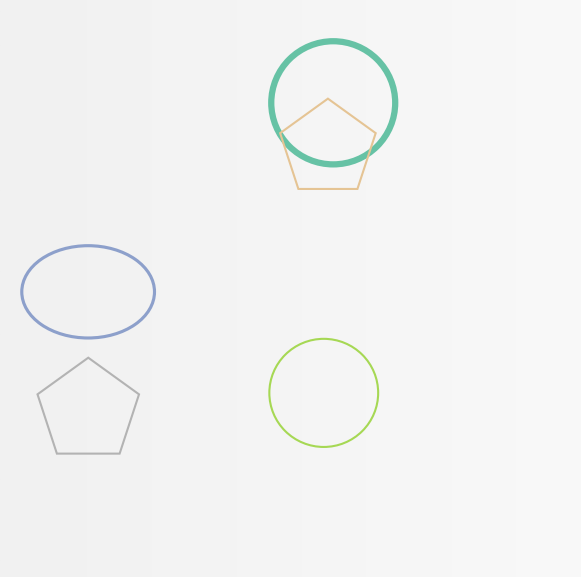[{"shape": "circle", "thickness": 3, "radius": 0.53, "center": [0.573, 0.821]}, {"shape": "oval", "thickness": 1.5, "radius": 0.57, "center": [0.152, 0.494]}, {"shape": "circle", "thickness": 1, "radius": 0.47, "center": [0.557, 0.319]}, {"shape": "pentagon", "thickness": 1, "radius": 0.43, "center": [0.564, 0.742]}, {"shape": "pentagon", "thickness": 1, "radius": 0.46, "center": [0.152, 0.288]}]